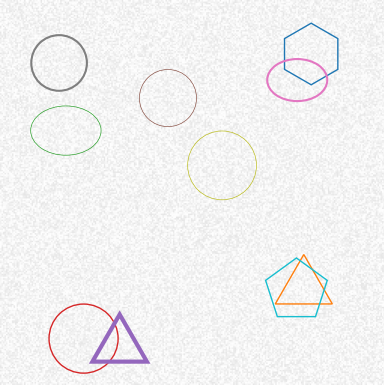[{"shape": "hexagon", "thickness": 1, "radius": 0.4, "center": [0.808, 0.86]}, {"shape": "triangle", "thickness": 1, "radius": 0.43, "center": [0.789, 0.253]}, {"shape": "oval", "thickness": 0.5, "radius": 0.46, "center": [0.171, 0.661]}, {"shape": "circle", "thickness": 1, "radius": 0.45, "center": [0.217, 0.121]}, {"shape": "triangle", "thickness": 3, "radius": 0.41, "center": [0.311, 0.102]}, {"shape": "circle", "thickness": 0.5, "radius": 0.37, "center": [0.436, 0.745]}, {"shape": "oval", "thickness": 1.5, "radius": 0.39, "center": [0.772, 0.792]}, {"shape": "circle", "thickness": 1.5, "radius": 0.36, "center": [0.153, 0.836]}, {"shape": "circle", "thickness": 0.5, "radius": 0.45, "center": [0.577, 0.57]}, {"shape": "pentagon", "thickness": 1, "radius": 0.42, "center": [0.77, 0.246]}]